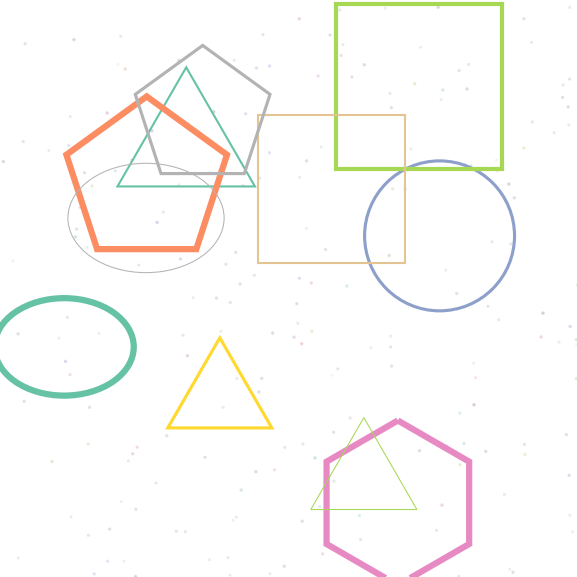[{"shape": "triangle", "thickness": 1, "radius": 0.69, "center": [0.322, 0.745]}, {"shape": "oval", "thickness": 3, "radius": 0.6, "center": [0.111, 0.398]}, {"shape": "pentagon", "thickness": 3, "radius": 0.73, "center": [0.254, 0.686]}, {"shape": "circle", "thickness": 1.5, "radius": 0.65, "center": [0.761, 0.591]}, {"shape": "hexagon", "thickness": 3, "radius": 0.71, "center": [0.689, 0.128]}, {"shape": "triangle", "thickness": 0.5, "radius": 0.53, "center": [0.63, 0.17]}, {"shape": "square", "thickness": 2, "radius": 0.72, "center": [0.726, 0.849]}, {"shape": "triangle", "thickness": 1.5, "radius": 0.52, "center": [0.381, 0.31]}, {"shape": "square", "thickness": 1, "radius": 0.64, "center": [0.574, 0.672]}, {"shape": "pentagon", "thickness": 1.5, "radius": 0.61, "center": [0.351, 0.798]}, {"shape": "oval", "thickness": 0.5, "radius": 0.68, "center": [0.253, 0.622]}]